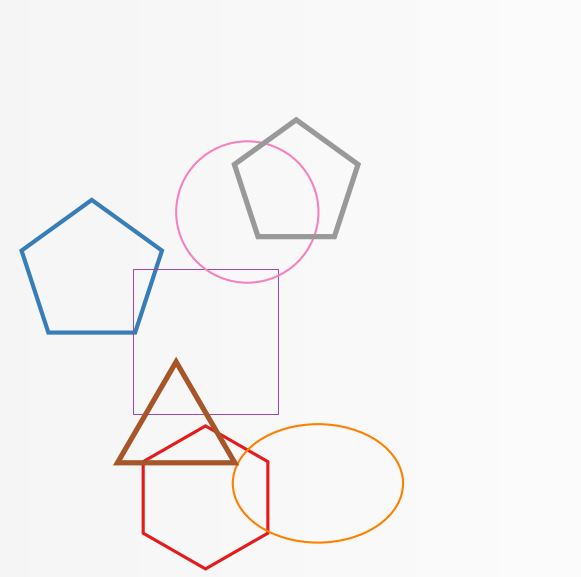[{"shape": "hexagon", "thickness": 1.5, "radius": 0.62, "center": [0.354, 0.138]}, {"shape": "pentagon", "thickness": 2, "radius": 0.63, "center": [0.158, 0.526]}, {"shape": "square", "thickness": 0.5, "radius": 0.63, "center": [0.354, 0.408]}, {"shape": "oval", "thickness": 1, "radius": 0.73, "center": [0.547, 0.162]}, {"shape": "triangle", "thickness": 2.5, "radius": 0.58, "center": [0.303, 0.256]}, {"shape": "circle", "thickness": 1, "radius": 0.61, "center": [0.426, 0.632]}, {"shape": "pentagon", "thickness": 2.5, "radius": 0.56, "center": [0.51, 0.68]}]